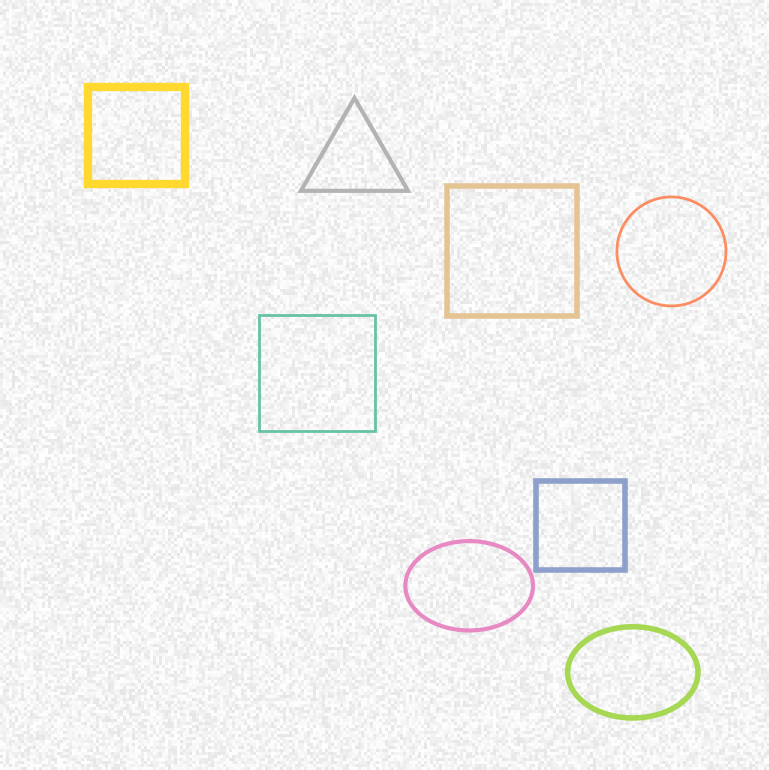[{"shape": "square", "thickness": 1, "radius": 0.38, "center": [0.411, 0.516]}, {"shape": "circle", "thickness": 1, "radius": 0.35, "center": [0.872, 0.673]}, {"shape": "square", "thickness": 2, "radius": 0.29, "center": [0.754, 0.317]}, {"shape": "oval", "thickness": 1.5, "radius": 0.41, "center": [0.609, 0.239]}, {"shape": "oval", "thickness": 2, "radius": 0.42, "center": [0.822, 0.127]}, {"shape": "square", "thickness": 3, "radius": 0.31, "center": [0.177, 0.824]}, {"shape": "square", "thickness": 2, "radius": 0.42, "center": [0.665, 0.674]}, {"shape": "triangle", "thickness": 1.5, "radius": 0.4, "center": [0.46, 0.792]}]